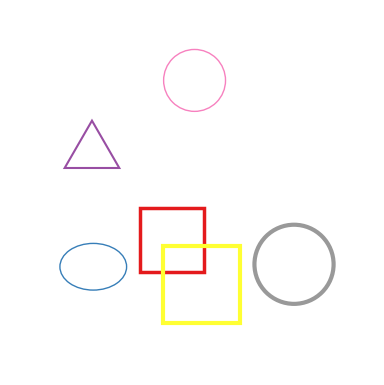[{"shape": "square", "thickness": 2.5, "radius": 0.42, "center": [0.446, 0.377]}, {"shape": "oval", "thickness": 1, "radius": 0.43, "center": [0.242, 0.307]}, {"shape": "triangle", "thickness": 1.5, "radius": 0.41, "center": [0.239, 0.605]}, {"shape": "square", "thickness": 3, "radius": 0.5, "center": [0.523, 0.261]}, {"shape": "circle", "thickness": 1, "radius": 0.4, "center": [0.505, 0.791]}, {"shape": "circle", "thickness": 3, "radius": 0.51, "center": [0.764, 0.314]}]